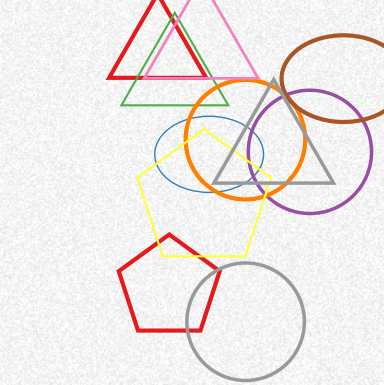[{"shape": "triangle", "thickness": 3, "radius": 0.73, "center": [0.409, 0.871]}, {"shape": "pentagon", "thickness": 3, "radius": 0.69, "center": [0.44, 0.253]}, {"shape": "oval", "thickness": 1, "radius": 0.71, "center": [0.543, 0.599]}, {"shape": "triangle", "thickness": 1.5, "radius": 0.8, "center": [0.454, 0.807]}, {"shape": "circle", "thickness": 2.5, "radius": 0.8, "center": [0.805, 0.606]}, {"shape": "circle", "thickness": 3, "radius": 0.78, "center": [0.637, 0.637]}, {"shape": "pentagon", "thickness": 1.5, "radius": 0.91, "center": [0.53, 0.482]}, {"shape": "oval", "thickness": 3, "radius": 0.8, "center": [0.892, 0.796]}, {"shape": "triangle", "thickness": 2, "radius": 0.85, "center": [0.523, 0.882]}, {"shape": "circle", "thickness": 2.5, "radius": 0.76, "center": [0.638, 0.164]}, {"shape": "triangle", "thickness": 2.5, "radius": 0.9, "center": [0.711, 0.614]}]